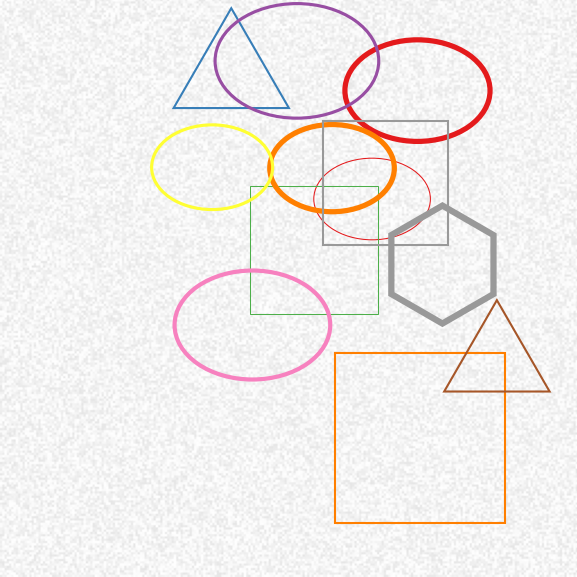[{"shape": "oval", "thickness": 0.5, "radius": 0.5, "center": [0.644, 0.655]}, {"shape": "oval", "thickness": 2.5, "radius": 0.63, "center": [0.723, 0.842]}, {"shape": "triangle", "thickness": 1, "radius": 0.58, "center": [0.4, 0.87]}, {"shape": "square", "thickness": 0.5, "radius": 0.55, "center": [0.544, 0.566]}, {"shape": "oval", "thickness": 1.5, "radius": 0.71, "center": [0.514, 0.894]}, {"shape": "square", "thickness": 1, "radius": 0.74, "center": [0.727, 0.24]}, {"shape": "oval", "thickness": 2.5, "radius": 0.54, "center": [0.575, 0.708]}, {"shape": "oval", "thickness": 1.5, "radius": 0.52, "center": [0.367, 0.71]}, {"shape": "triangle", "thickness": 1, "radius": 0.53, "center": [0.86, 0.374]}, {"shape": "oval", "thickness": 2, "radius": 0.67, "center": [0.437, 0.436]}, {"shape": "square", "thickness": 1, "radius": 0.54, "center": [0.667, 0.682]}, {"shape": "hexagon", "thickness": 3, "radius": 0.51, "center": [0.766, 0.541]}]